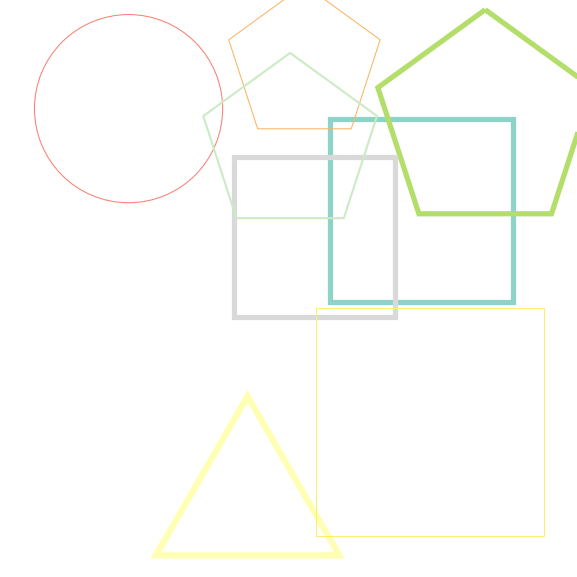[{"shape": "square", "thickness": 2.5, "radius": 0.79, "center": [0.729, 0.635]}, {"shape": "triangle", "thickness": 3, "radius": 0.92, "center": [0.429, 0.129]}, {"shape": "circle", "thickness": 0.5, "radius": 0.81, "center": [0.223, 0.811]}, {"shape": "pentagon", "thickness": 0.5, "radius": 0.69, "center": [0.527, 0.888]}, {"shape": "pentagon", "thickness": 2.5, "radius": 0.98, "center": [0.84, 0.787]}, {"shape": "square", "thickness": 2.5, "radius": 0.7, "center": [0.545, 0.589]}, {"shape": "pentagon", "thickness": 1, "radius": 0.79, "center": [0.502, 0.749]}, {"shape": "square", "thickness": 0.5, "radius": 0.99, "center": [0.744, 0.268]}]